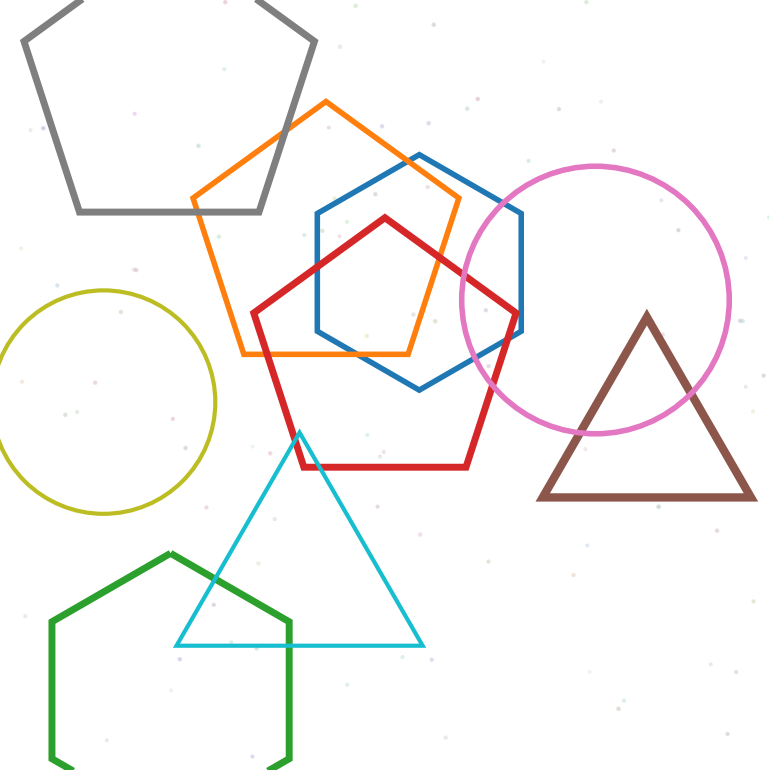[{"shape": "hexagon", "thickness": 2, "radius": 0.76, "center": [0.545, 0.646]}, {"shape": "pentagon", "thickness": 2, "radius": 0.91, "center": [0.423, 0.687]}, {"shape": "hexagon", "thickness": 2.5, "radius": 0.89, "center": [0.222, 0.104]}, {"shape": "pentagon", "thickness": 2.5, "radius": 0.9, "center": [0.5, 0.538]}, {"shape": "triangle", "thickness": 3, "radius": 0.78, "center": [0.84, 0.432]}, {"shape": "circle", "thickness": 2, "radius": 0.87, "center": [0.773, 0.61]}, {"shape": "pentagon", "thickness": 2.5, "radius": 0.99, "center": [0.22, 0.885]}, {"shape": "circle", "thickness": 1.5, "radius": 0.73, "center": [0.135, 0.478]}, {"shape": "triangle", "thickness": 1.5, "radius": 0.92, "center": [0.389, 0.254]}]